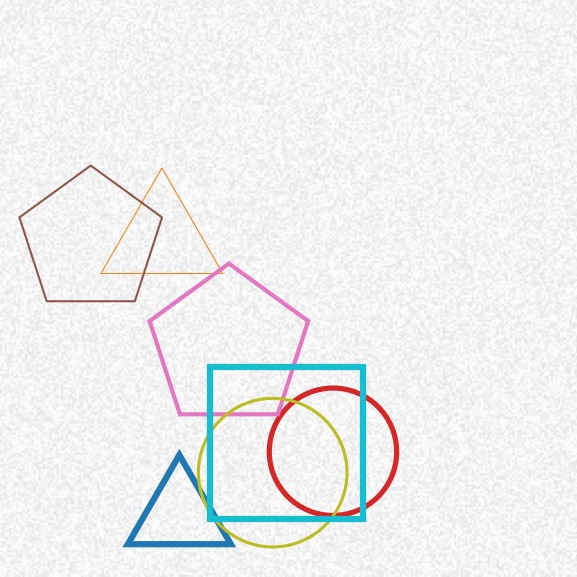[{"shape": "triangle", "thickness": 3, "radius": 0.51, "center": [0.311, 0.108]}, {"shape": "triangle", "thickness": 0.5, "radius": 0.61, "center": [0.28, 0.586]}, {"shape": "circle", "thickness": 2.5, "radius": 0.55, "center": [0.577, 0.217]}, {"shape": "pentagon", "thickness": 1, "radius": 0.65, "center": [0.157, 0.583]}, {"shape": "pentagon", "thickness": 2, "radius": 0.72, "center": [0.396, 0.399]}, {"shape": "circle", "thickness": 1.5, "radius": 0.64, "center": [0.472, 0.181]}, {"shape": "square", "thickness": 3, "radius": 0.66, "center": [0.496, 0.232]}]